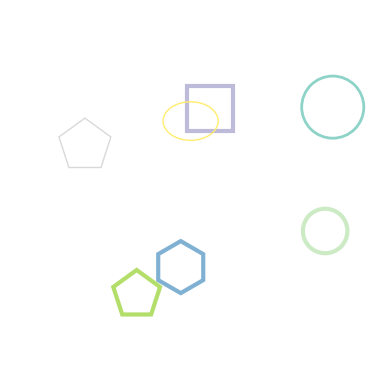[{"shape": "circle", "thickness": 2, "radius": 0.4, "center": [0.864, 0.722]}, {"shape": "square", "thickness": 3, "radius": 0.3, "center": [0.545, 0.719]}, {"shape": "hexagon", "thickness": 3, "radius": 0.34, "center": [0.469, 0.306]}, {"shape": "pentagon", "thickness": 3, "radius": 0.32, "center": [0.355, 0.235]}, {"shape": "pentagon", "thickness": 1, "radius": 0.35, "center": [0.221, 0.622]}, {"shape": "circle", "thickness": 3, "radius": 0.29, "center": [0.845, 0.4]}, {"shape": "oval", "thickness": 1, "radius": 0.36, "center": [0.495, 0.686]}]